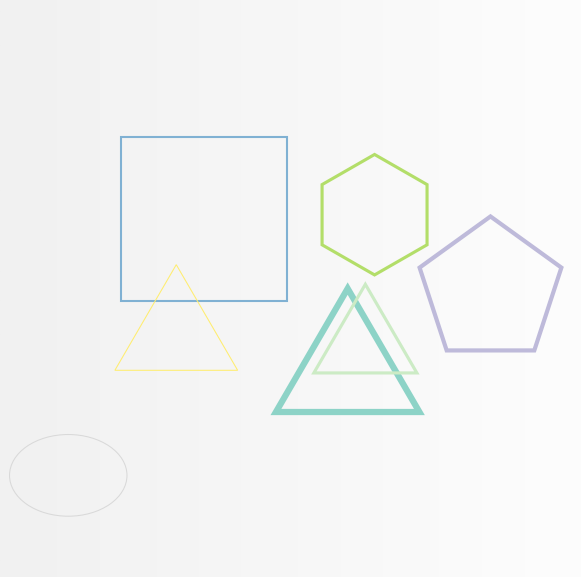[{"shape": "triangle", "thickness": 3, "radius": 0.71, "center": [0.598, 0.357]}, {"shape": "pentagon", "thickness": 2, "radius": 0.64, "center": [0.844, 0.496]}, {"shape": "square", "thickness": 1, "radius": 0.71, "center": [0.351, 0.62]}, {"shape": "hexagon", "thickness": 1.5, "radius": 0.52, "center": [0.644, 0.627]}, {"shape": "oval", "thickness": 0.5, "radius": 0.51, "center": [0.117, 0.176]}, {"shape": "triangle", "thickness": 1.5, "radius": 0.51, "center": [0.629, 0.405]}, {"shape": "triangle", "thickness": 0.5, "radius": 0.61, "center": [0.303, 0.419]}]